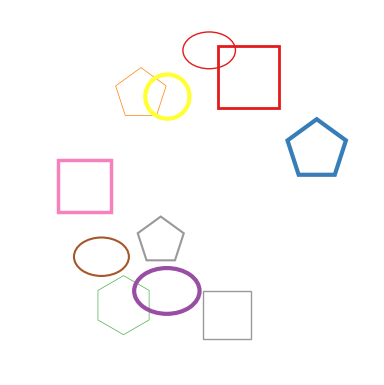[{"shape": "oval", "thickness": 1, "radius": 0.34, "center": [0.543, 0.869]}, {"shape": "square", "thickness": 2, "radius": 0.4, "center": [0.645, 0.8]}, {"shape": "pentagon", "thickness": 3, "radius": 0.4, "center": [0.823, 0.611]}, {"shape": "hexagon", "thickness": 0.5, "radius": 0.38, "center": [0.321, 0.207]}, {"shape": "oval", "thickness": 3, "radius": 0.42, "center": [0.433, 0.244]}, {"shape": "pentagon", "thickness": 0.5, "radius": 0.34, "center": [0.366, 0.756]}, {"shape": "circle", "thickness": 3, "radius": 0.29, "center": [0.435, 0.749]}, {"shape": "oval", "thickness": 1.5, "radius": 0.36, "center": [0.263, 0.333]}, {"shape": "square", "thickness": 2.5, "radius": 0.34, "center": [0.219, 0.517]}, {"shape": "pentagon", "thickness": 1.5, "radius": 0.31, "center": [0.418, 0.375]}, {"shape": "square", "thickness": 1, "radius": 0.31, "center": [0.589, 0.181]}]